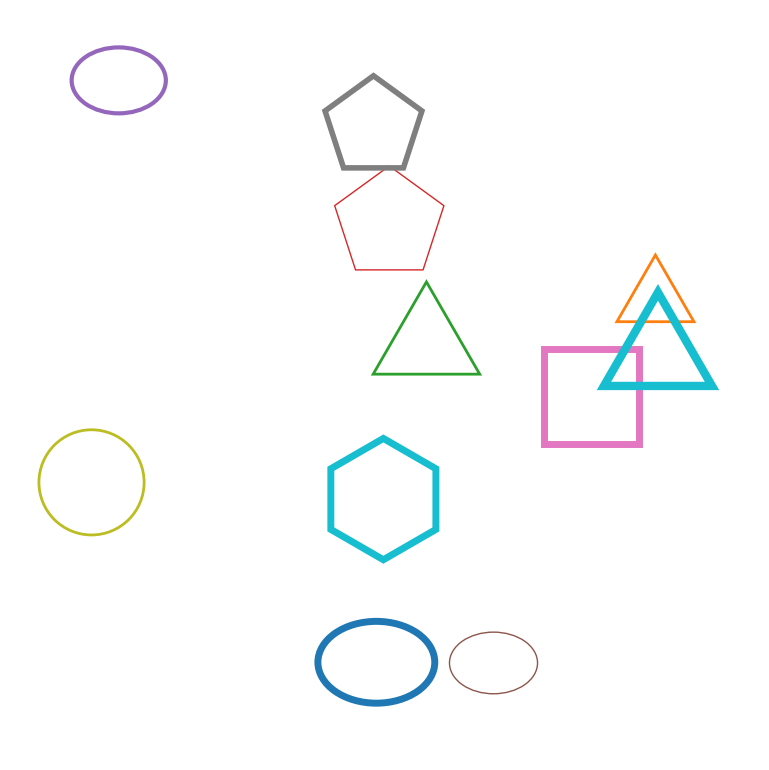[{"shape": "oval", "thickness": 2.5, "radius": 0.38, "center": [0.489, 0.14]}, {"shape": "triangle", "thickness": 1, "radius": 0.29, "center": [0.851, 0.611]}, {"shape": "triangle", "thickness": 1, "radius": 0.4, "center": [0.554, 0.554]}, {"shape": "pentagon", "thickness": 0.5, "radius": 0.37, "center": [0.506, 0.71]}, {"shape": "oval", "thickness": 1.5, "radius": 0.31, "center": [0.154, 0.896]}, {"shape": "oval", "thickness": 0.5, "radius": 0.29, "center": [0.641, 0.139]}, {"shape": "square", "thickness": 2.5, "radius": 0.31, "center": [0.768, 0.485]}, {"shape": "pentagon", "thickness": 2, "radius": 0.33, "center": [0.485, 0.835]}, {"shape": "circle", "thickness": 1, "radius": 0.34, "center": [0.119, 0.374]}, {"shape": "hexagon", "thickness": 2.5, "radius": 0.39, "center": [0.498, 0.352]}, {"shape": "triangle", "thickness": 3, "radius": 0.41, "center": [0.855, 0.539]}]